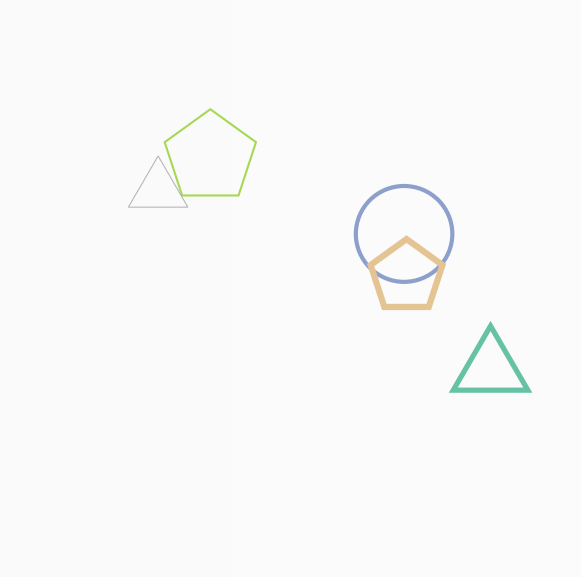[{"shape": "triangle", "thickness": 2.5, "radius": 0.37, "center": [0.844, 0.361]}, {"shape": "circle", "thickness": 2, "radius": 0.42, "center": [0.695, 0.594]}, {"shape": "pentagon", "thickness": 1, "radius": 0.41, "center": [0.362, 0.727]}, {"shape": "pentagon", "thickness": 3, "radius": 0.32, "center": [0.699, 0.52]}, {"shape": "triangle", "thickness": 0.5, "radius": 0.3, "center": [0.272, 0.67]}]